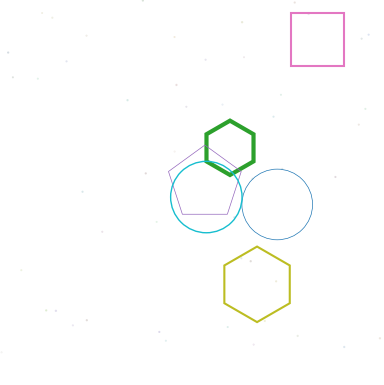[{"shape": "circle", "thickness": 0.5, "radius": 0.46, "center": [0.72, 0.469]}, {"shape": "hexagon", "thickness": 3, "radius": 0.35, "center": [0.597, 0.616]}, {"shape": "pentagon", "thickness": 0.5, "radius": 0.5, "center": [0.532, 0.524]}, {"shape": "square", "thickness": 1.5, "radius": 0.34, "center": [0.825, 0.898]}, {"shape": "hexagon", "thickness": 1.5, "radius": 0.49, "center": [0.668, 0.261]}, {"shape": "circle", "thickness": 1, "radius": 0.46, "center": [0.536, 0.488]}]